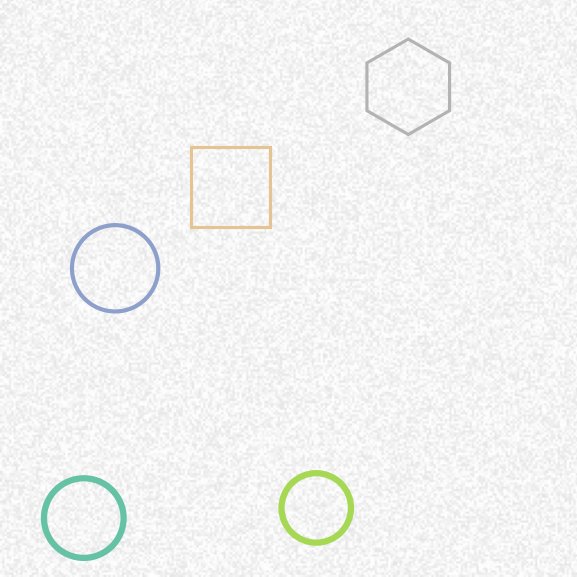[{"shape": "circle", "thickness": 3, "radius": 0.34, "center": [0.145, 0.102]}, {"shape": "circle", "thickness": 2, "radius": 0.37, "center": [0.199, 0.535]}, {"shape": "circle", "thickness": 3, "radius": 0.3, "center": [0.548, 0.12]}, {"shape": "square", "thickness": 1.5, "radius": 0.34, "center": [0.399, 0.675]}, {"shape": "hexagon", "thickness": 1.5, "radius": 0.41, "center": [0.707, 0.849]}]